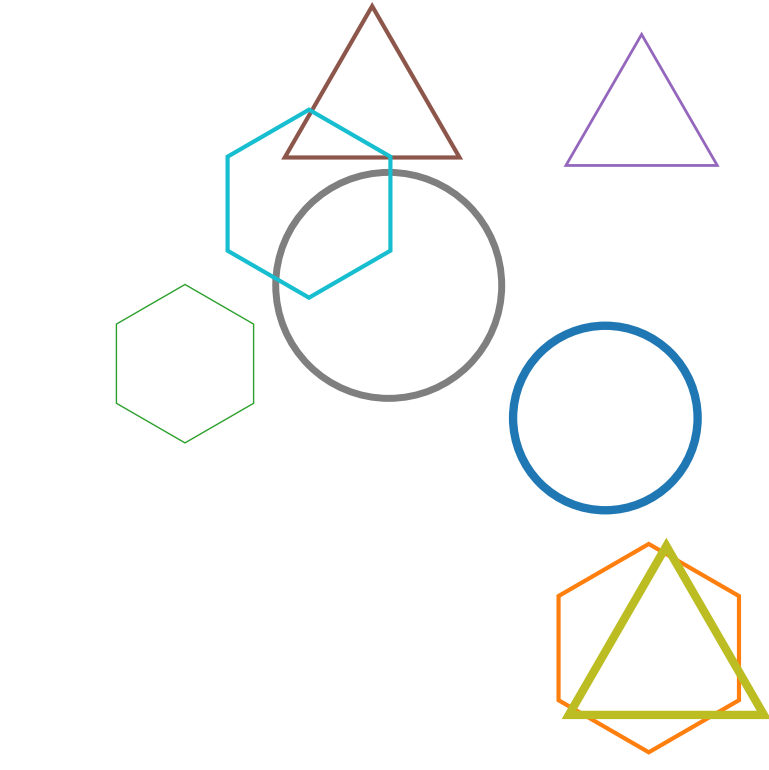[{"shape": "circle", "thickness": 3, "radius": 0.6, "center": [0.786, 0.457]}, {"shape": "hexagon", "thickness": 1.5, "radius": 0.68, "center": [0.843, 0.158]}, {"shape": "hexagon", "thickness": 0.5, "radius": 0.51, "center": [0.24, 0.528]}, {"shape": "triangle", "thickness": 1, "radius": 0.57, "center": [0.833, 0.842]}, {"shape": "triangle", "thickness": 1.5, "radius": 0.66, "center": [0.483, 0.861]}, {"shape": "circle", "thickness": 2.5, "radius": 0.73, "center": [0.505, 0.629]}, {"shape": "triangle", "thickness": 3, "radius": 0.73, "center": [0.865, 0.145]}, {"shape": "hexagon", "thickness": 1.5, "radius": 0.61, "center": [0.401, 0.735]}]